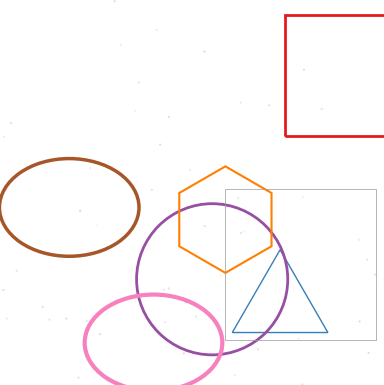[{"shape": "square", "thickness": 2, "radius": 0.78, "center": [0.896, 0.805]}, {"shape": "triangle", "thickness": 1, "radius": 0.72, "center": [0.728, 0.208]}, {"shape": "circle", "thickness": 2, "radius": 0.98, "center": [0.551, 0.275]}, {"shape": "hexagon", "thickness": 1.5, "radius": 0.69, "center": [0.585, 0.43]}, {"shape": "oval", "thickness": 2.5, "radius": 0.91, "center": [0.18, 0.461]}, {"shape": "oval", "thickness": 3, "radius": 0.89, "center": [0.399, 0.11]}, {"shape": "square", "thickness": 0.5, "radius": 0.98, "center": [0.781, 0.313]}]